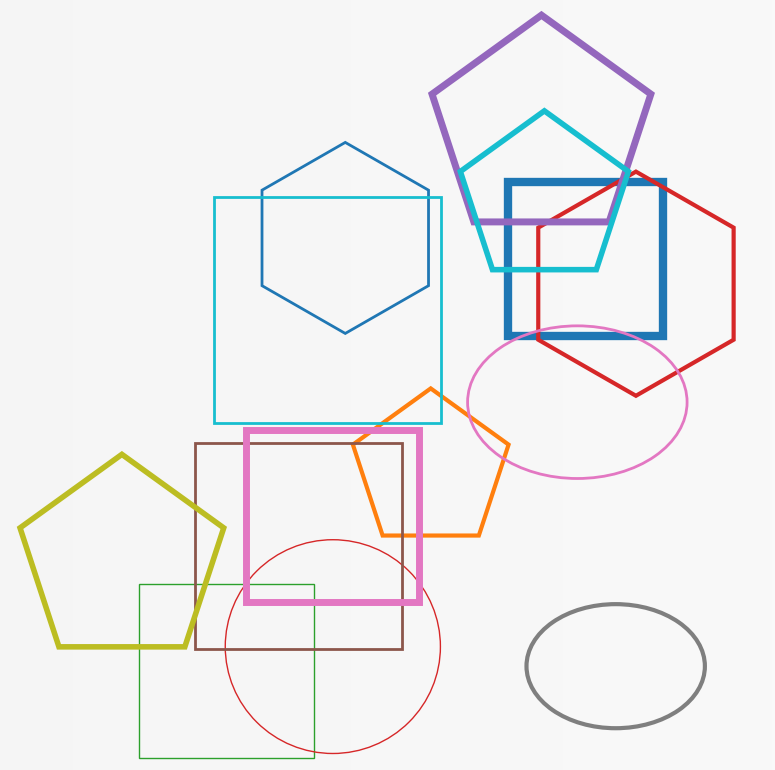[{"shape": "square", "thickness": 3, "radius": 0.5, "center": [0.755, 0.664]}, {"shape": "hexagon", "thickness": 1, "radius": 0.62, "center": [0.446, 0.691]}, {"shape": "pentagon", "thickness": 1.5, "radius": 0.53, "center": [0.556, 0.39]}, {"shape": "square", "thickness": 0.5, "radius": 0.57, "center": [0.292, 0.129]}, {"shape": "hexagon", "thickness": 1.5, "radius": 0.73, "center": [0.821, 0.632]}, {"shape": "circle", "thickness": 0.5, "radius": 0.69, "center": [0.429, 0.16]}, {"shape": "pentagon", "thickness": 2.5, "radius": 0.74, "center": [0.699, 0.832]}, {"shape": "square", "thickness": 1, "radius": 0.67, "center": [0.385, 0.291]}, {"shape": "oval", "thickness": 1, "radius": 0.71, "center": [0.745, 0.478]}, {"shape": "square", "thickness": 2.5, "radius": 0.56, "center": [0.429, 0.329]}, {"shape": "oval", "thickness": 1.5, "radius": 0.58, "center": [0.794, 0.135]}, {"shape": "pentagon", "thickness": 2, "radius": 0.69, "center": [0.157, 0.272]}, {"shape": "square", "thickness": 1, "radius": 0.73, "center": [0.422, 0.598]}, {"shape": "pentagon", "thickness": 2, "radius": 0.57, "center": [0.702, 0.742]}]